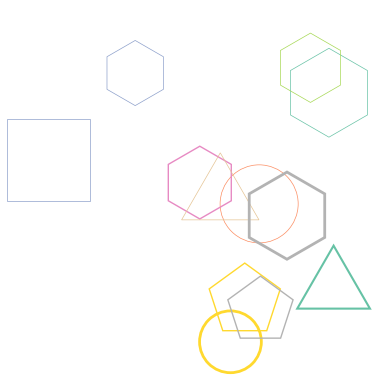[{"shape": "triangle", "thickness": 1.5, "radius": 0.55, "center": [0.866, 0.253]}, {"shape": "hexagon", "thickness": 0.5, "radius": 0.58, "center": [0.854, 0.759]}, {"shape": "circle", "thickness": 0.5, "radius": 0.51, "center": [0.673, 0.47]}, {"shape": "square", "thickness": 0.5, "radius": 0.54, "center": [0.126, 0.584]}, {"shape": "hexagon", "thickness": 0.5, "radius": 0.42, "center": [0.351, 0.81]}, {"shape": "hexagon", "thickness": 1, "radius": 0.47, "center": [0.519, 0.526]}, {"shape": "hexagon", "thickness": 0.5, "radius": 0.45, "center": [0.806, 0.824]}, {"shape": "circle", "thickness": 2, "radius": 0.4, "center": [0.599, 0.112]}, {"shape": "pentagon", "thickness": 1, "radius": 0.49, "center": [0.636, 0.22]}, {"shape": "triangle", "thickness": 0.5, "radius": 0.58, "center": [0.572, 0.487]}, {"shape": "hexagon", "thickness": 2, "radius": 0.57, "center": [0.745, 0.44]}, {"shape": "pentagon", "thickness": 1, "radius": 0.45, "center": [0.677, 0.194]}]